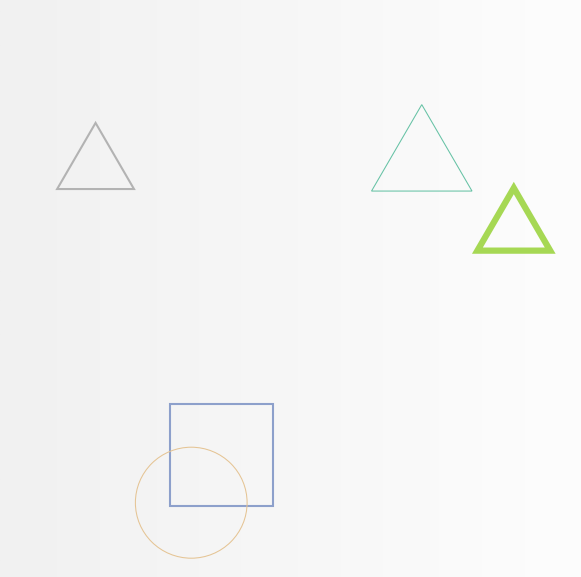[{"shape": "triangle", "thickness": 0.5, "radius": 0.5, "center": [0.726, 0.718]}, {"shape": "square", "thickness": 1, "radius": 0.44, "center": [0.381, 0.212]}, {"shape": "triangle", "thickness": 3, "radius": 0.36, "center": [0.884, 0.601]}, {"shape": "circle", "thickness": 0.5, "radius": 0.48, "center": [0.329, 0.129]}, {"shape": "triangle", "thickness": 1, "radius": 0.38, "center": [0.164, 0.71]}]